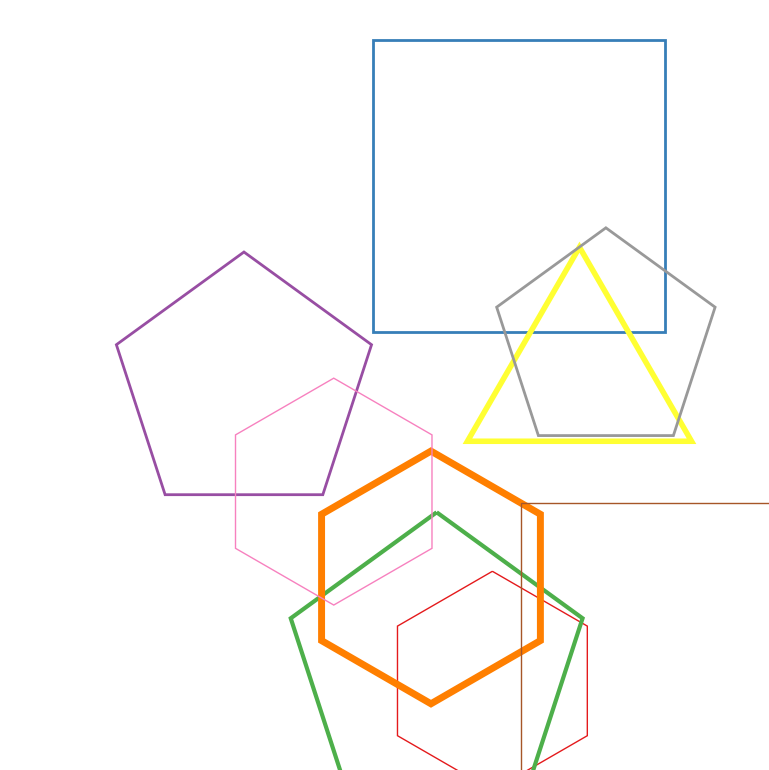[{"shape": "hexagon", "thickness": 0.5, "radius": 0.71, "center": [0.639, 0.116]}, {"shape": "square", "thickness": 1, "radius": 0.95, "center": [0.673, 0.759]}, {"shape": "pentagon", "thickness": 1.5, "radius": 1.0, "center": [0.567, 0.135]}, {"shape": "pentagon", "thickness": 1, "radius": 0.87, "center": [0.317, 0.498]}, {"shape": "hexagon", "thickness": 2.5, "radius": 0.82, "center": [0.56, 0.25]}, {"shape": "triangle", "thickness": 2, "radius": 0.84, "center": [0.753, 0.511]}, {"shape": "square", "thickness": 0.5, "radius": 0.88, "center": [0.853, 0.171]}, {"shape": "hexagon", "thickness": 0.5, "radius": 0.74, "center": [0.433, 0.362]}, {"shape": "pentagon", "thickness": 1, "radius": 0.75, "center": [0.787, 0.555]}]